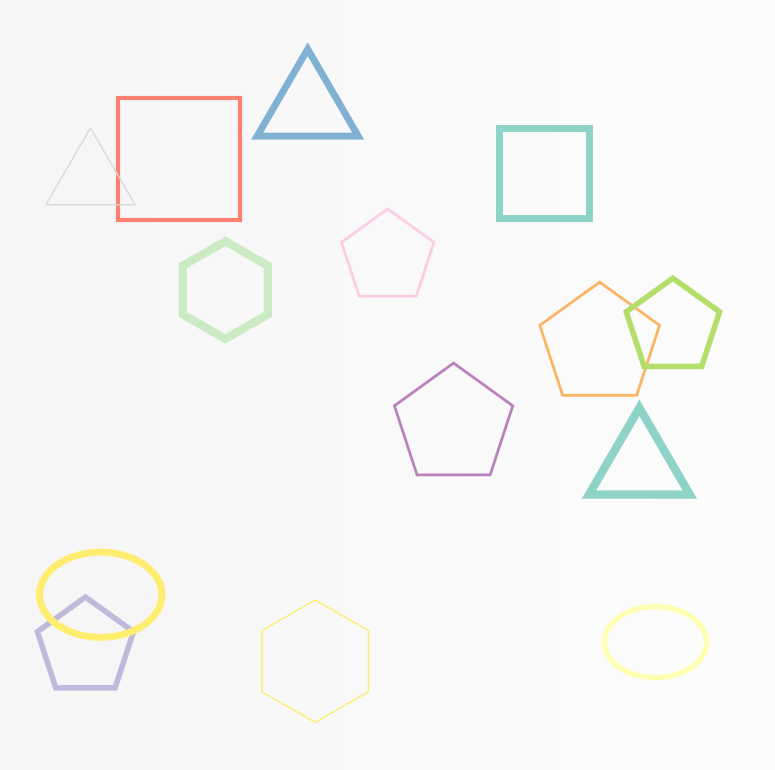[{"shape": "square", "thickness": 2.5, "radius": 0.29, "center": [0.702, 0.775]}, {"shape": "triangle", "thickness": 3, "radius": 0.38, "center": [0.825, 0.395]}, {"shape": "oval", "thickness": 2, "radius": 0.33, "center": [0.846, 0.166]}, {"shape": "pentagon", "thickness": 2, "radius": 0.33, "center": [0.11, 0.159]}, {"shape": "square", "thickness": 1.5, "radius": 0.4, "center": [0.231, 0.794]}, {"shape": "triangle", "thickness": 2.5, "radius": 0.38, "center": [0.397, 0.861]}, {"shape": "pentagon", "thickness": 1, "radius": 0.41, "center": [0.774, 0.552]}, {"shape": "pentagon", "thickness": 2, "radius": 0.32, "center": [0.868, 0.575]}, {"shape": "pentagon", "thickness": 1, "radius": 0.31, "center": [0.5, 0.666]}, {"shape": "triangle", "thickness": 0.5, "radius": 0.33, "center": [0.117, 0.767]}, {"shape": "pentagon", "thickness": 1, "radius": 0.4, "center": [0.585, 0.448]}, {"shape": "hexagon", "thickness": 3, "radius": 0.32, "center": [0.291, 0.623]}, {"shape": "oval", "thickness": 2.5, "radius": 0.4, "center": [0.13, 0.228]}, {"shape": "hexagon", "thickness": 0.5, "radius": 0.4, "center": [0.407, 0.141]}]